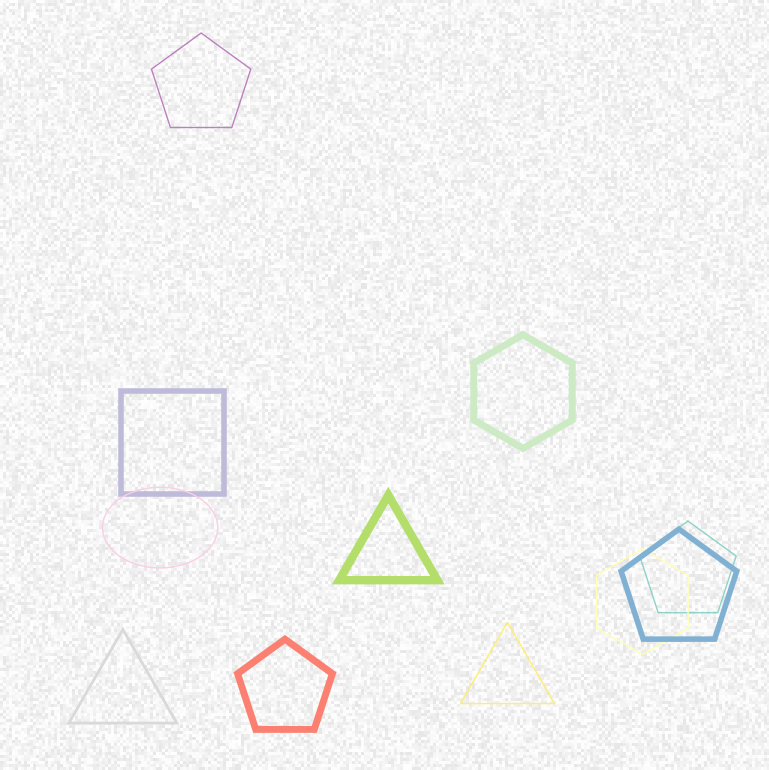[{"shape": "pentagon", "thickness": 0.5, "radius": 0.33, "center": [0.893, 0.258]}, {"shape": "hexagon", "thickness": 0.5, "radius": 0.34, "center": [0.834, 0.219]}, {"shape": "square", "thickness": 2, "radius": 0.33, "center": [0.224, 0.425]}, {"shape": "pentagon", "thickness": 2.5, "radius": 0.32, "center": [0.37, 0.105]}, {"shape": "pentagon", "thickness": 2, "radius": 0.39, "center": [0.882, 0.234]}, {"shape": "triangle", "thickness": 3, "radius": 0.37, "center": [0.504, 0.283]}, {"shape": "oval", "thickness": 0.5, "radius": 0.37, "center": [0.208, 0.315]}, {"shape": "triangle", "thickness": 1, "radius": 0.41, "center": [0.16, 0.101]}, {"shape": "pentagon", "thickness": 0.5, "radius": 0.34, "center": [0.261, 0.889]}, {"shape": "hexagon", "thickness": 2.5, "radius": 0.37, "center": [0.679, 0.491]}, {"shape": "triangle", "thickness": 0.5, "radius": 0.35, "center": [0.659, 0.122]}]